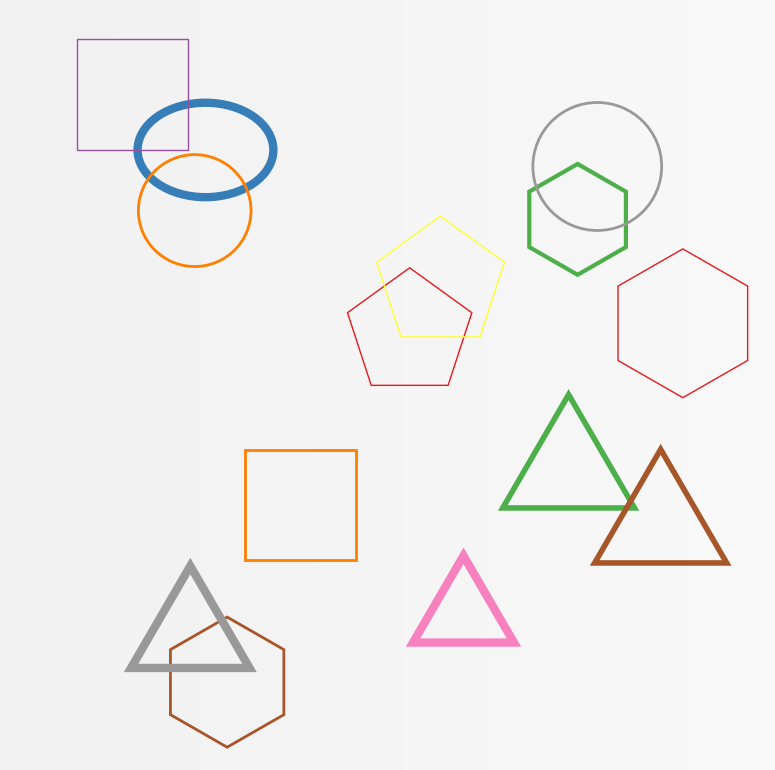[{"shape": "pentagon", "thickness": 0.5, "radius": 0.42, "center": [0.529, 0.568]}, {"shape": "hexagon", "thickness": 0.5, "radius": 0.48, "center": [0.881, 0.58]}, {"shape": "oval", "thickness": 3, "radius": 0.44, "center": [0.265, 0.805]}, {"shape": "hexagon", "thickness": 1.5, "radius": 0.36, "center": [0.745, 0.715]}, {"shape": "triangle", "thickness": 2, "radius": 0.49, "center": [0.734, 0.389]}, {"shape": "square", "thickness": 0.5, "radius": 0.36, "center": [0.171, 0.878]}, {"shape": "circle", "thickness": 1, "radius": 0.36, "center": [0.251, 0.727]}, {"shape": "square", "thickness": 1, "radius": 0.36, "center": [0.388, 0.344]}, {"shape": "pentagon", "thickness": 0.5, "radius": 0.43, "center": [0.568, 0.633]}, {"shape": "hexagon", "thickness": 1, "radius": 0.42, "center": [0.293, 0.114]}, {"shape": "triangle", "thickness": 2, "radius": 0.49, "center": [0.852, 0.318]}, {"shape": "triangle", "thickness": 3, "radius": 0.38, "center": [0.598, 0.203]}, {"shape": "circle", "thickness": 1, "radius": 0.42, "center": [0.771, 0.784]}, {"shape": "triangle", "thickness": 3, "radius": 0.44, "center": [0.246, 0.177]}]